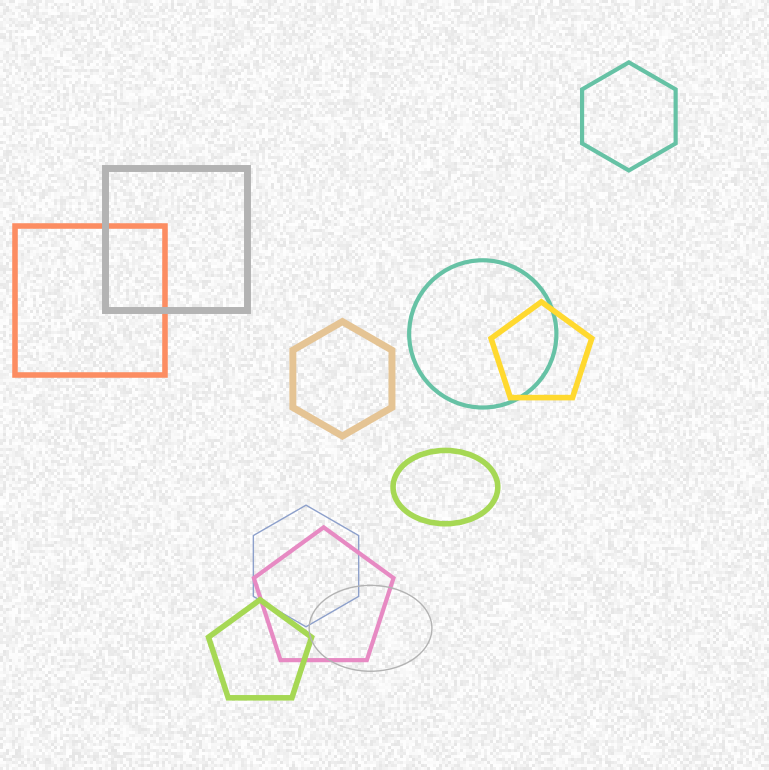[{"shape": "hexagon", "thickness": 1.5, "radius": 0.35, "center": [0.817, 0.849]}, {"shape": "circle", "thickness": 1.5, "radius": 0.48, "center": [0.627, 0.566]}, {"shape": "square", "thickness": 2, "radius": 0.49, "center": [0.117, 0.61]}, {"shape": "hexagon", "thickness": 0.5, "radius": 0.39, "center": [0.397, 0.265]}, {"shape": "pentagon", "thickness": 1.5, "radius": 0.48, "center": [0.42, 0.22]}, {"shape": "pentagon", "thickness": 2, "radius": 0.35, "center": [0.338, 0.151]}, {"shape": "oval", "thickness": 2, "radius": 0.34, "center": [0.578, 0.367]}, {"shape": "pentagon", "thickness": 2, "radius": 0.34, "center": [0.703, 0.539]}, {"shape": "hexagon", "thickness": 2.5, "radius": 0.37, "center": [0.445, 0.508]}, {"shape": "oval", "thickness": 0.5, "radius": 0.4, "center": [0.481, 0.184]}, {"shape": "square", "thickness": 2.5, "radius": 0.46, "center": [0.229, 0.69]}]